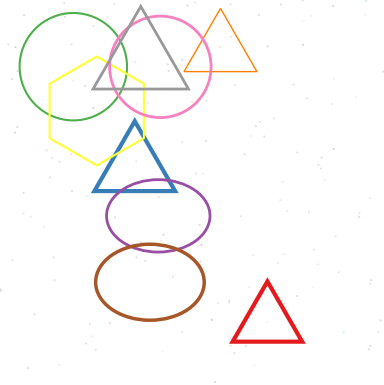[{"shape": "triangle", "thickness": 3, "radius": 0.52, "center": [0.695, 0.165]}, {"shape": "triangle", "thickness": 3, "radius": 0.61, "center": [0.35, 0.564]}, {"shape": "circle", "thickness": 1.5, "radius": 0.7, "center": [0.19, 0.827]}, {"shape": "oval", "thickness": 2, "radius": 0.67, "center": [0.411, 0.439]}, {"shape": "triangle", "thickness": 1, "radius": 0.55, "center": [0.573, 0.869]}, {"shape": "hexagon", "thickness": 1.5, "radius": 0.71, "center": [0.251, 0.712]}, {"shape": "oval", "thickness": 2.5, "radius": 0.71, "center": [0.389, 0.267]}, {"shape": "circle", "thickness": 2, "radius": 0.66, "center": [0.416, 0.826]}, {"shape": "triangle", "thickness": 2, "radius": 0.72, "center": [0.366, 0.84]}]